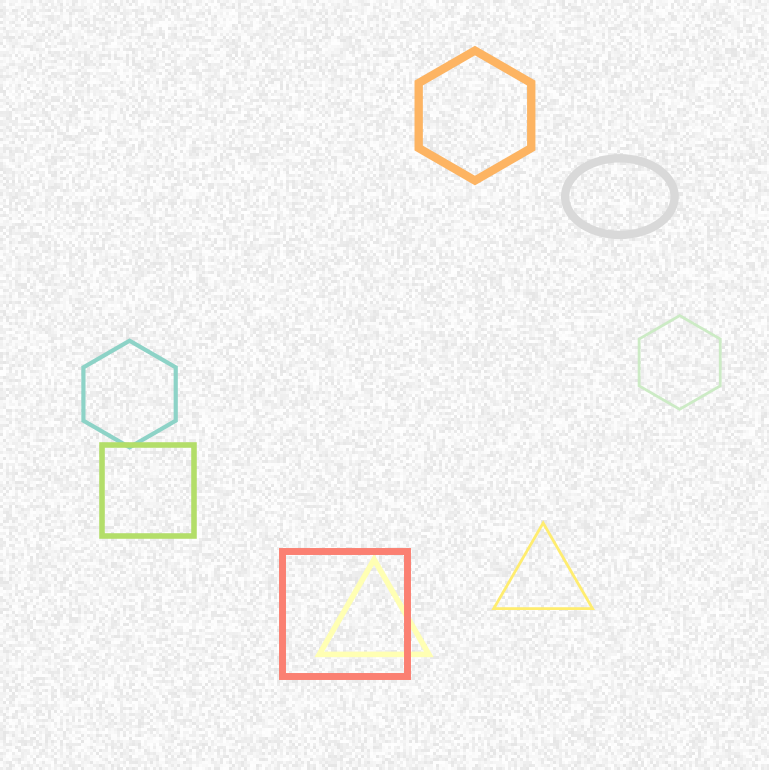[{"shape": "hexagon", "thickness": 1.5, "radius": 0.35, "center": [0.168, 0.488]}, {"shape": "triangle", "thickness": 2, "radius": 0.41, "center": [0.486, 0.191]}, {"shape": "square", "thickness": 2.5, "radius": 0.41, "center": [0.447, 0.203]}, {"shape": "hexagon", "thickness": 3, "radius": 0.42, "center": [0.617, 0.85]}, {"shape": "square", "thickness": 2, "radius": 0.3, "center": [0.192, 0.363]}, {"shape": "oval", "thickness": 3, "radius": 0.36, "center": [0.805, 0.745]}, {"shape": "hexagon", "thickness": 1, "radius": 0.3, "center": [0.883, 0.529]}, {"shape": "triangle", "thickness": 1, "radius": 0.37, "center": [0.705, 0.247]}]